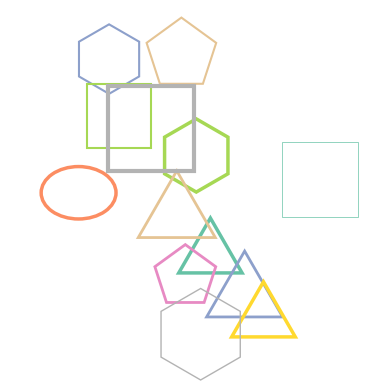[{"shape": "triangle", "thickness": 2.5, "radius": 0.47, "center": [0.547, 0.339]}, {"shape": "square", "thickness": 0.5, "radius": 0.49, "center": [0.831, 0.534]}, {"shape": "oval", "thickness": 2.5, "radius": 0.49, "center": [0.204, 0.499]}, {"shape": "triangle", "thickness": 2, "radius": 0.57, "center": [0.635, 0.234]}, {"shape": "hexagon", "thickness": 1.5, "radius": 0.45, "center": [0.283, 0.847]}, {"shape": "pentagon", "thickness": 2, "radius": 0.42, "center": [0.481, 0.282]}, {"shape": "hexagon", "thickness": 2.5, "radius": 0.48, "center": [0.51, 0.596]}, {"shape": "square", "thickness": 1.5, "radius": 0.41, "center": [0.309, 0.698]}, {"shape": "triangle", "thickness": 2.5, "radius": 0.48, "center": [0.684, 0.173]}, {"shape": "triangle", "thickness": 2, "radius": 0.58, "center": [0.459, 0.441]}, {"shape": "pentagon", "thickness": 1.5, "radius": 0.48, "center": [0.471, 0.859]}, {"shape": "square", "thickness": 3, "radius": 0.56, "center": [0.392, 0.666]}, {"shape": "hexagon", "thickness": 1, "radius": 0.59, "center": [0.521, 0.132]}]